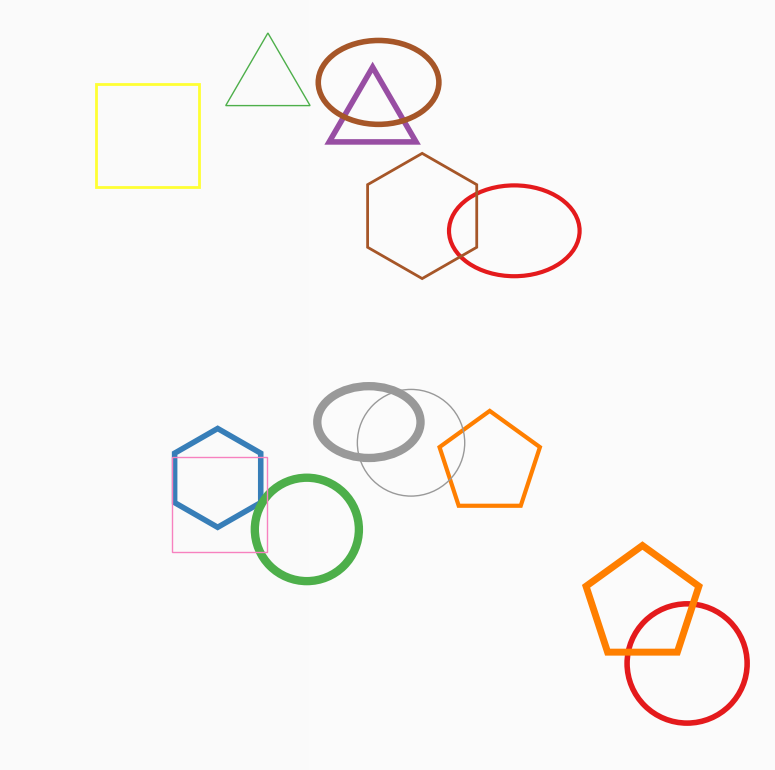[{"shape": "circle", "thickness": 2, "radius": 0.39, "center": [0.887, 0.138]}, {"shape": "oval", "thickness": 1.5, "radius": 0.42, "center": [0.664, 0.7]}, {"shape": "hexagon", "thickness": 2, "radius": 0.32, "center": [0.281, 0.379]}, {"shape": "triangle", "thickness": 0.5, "radius": 0.31, "center": [0.346, 0.894]}, {"shape": "circle", "thickness": 3, "radius": 0.34, "center": [0.396, 0.312]}, {"shape": "triangle", "thickness": 2, "radius": 0.32, "center": [0.481, 0.848]}, {"shape": "pentagon", "thickness": 2.5, "radius": 0.38, "center": [0.829, 0.215]}, {"shape": "pentagon", "thickness": 1.5, "radius": 0.34, "center": [0.632, 0.398]}, {"shape": "square", "thickness": 1, "radius": 0.33, "center": [0.19, 0.824]}, {"shape": "oval", "thickness": 2, "radius": 0.39, "center": [0.488, 0.893]}, {"shape": "hexagon", "thickness": 1, "radius": 0.41, "center": [0.545, 0.72]}, {"shape": "square", "thickness": 0.5, "radius": 0.31, "center": [0.283, 0.345]}, {"shape": "circle", "thickness": 0.5, "radius": 0.35, "center": [0.53, 0.425]}, {"shape": "oval", "thickness": 3, "radius": 0.33, "center": [0.476, 0.452]}]